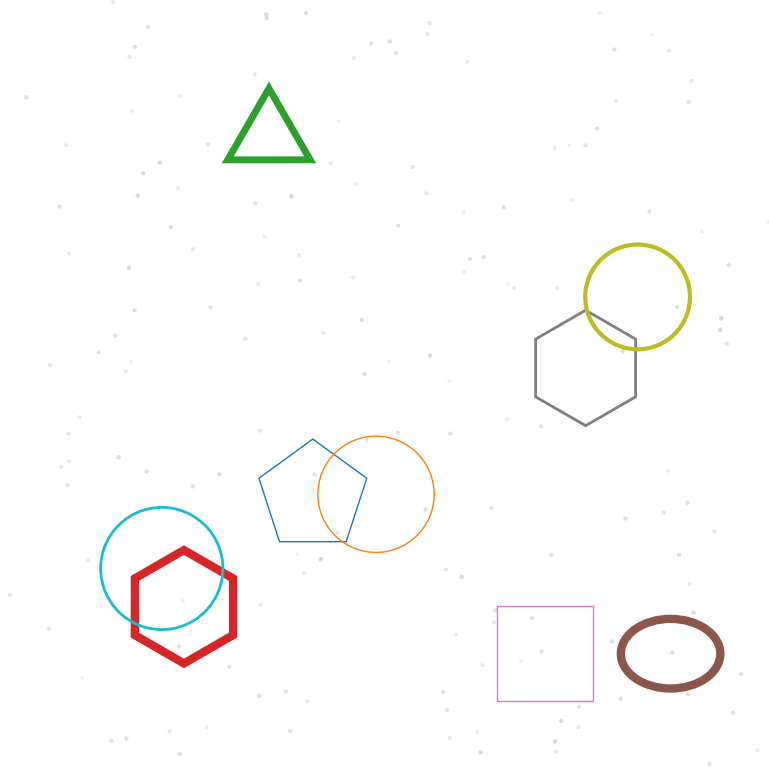[{"shape": "pentagon", "thickness": 0.5, "radius": 0.37, "center": [0.406, 0.356]}, {"shape": "circle", "thickness": 0.5, "radius": 0.38, "center": [0.488, 0.358]}, {"shape": "triangle", "thickness": 2.5, "radius": 0.31, "center": [0.349, 0.823]}, {"shape": "hexagon", "thickness": 3, "radius": 0.37, "center": [0.239, 0.212]}, {"shape": "oval", "thickness": 3, "radius": 0.32, "center": [0.871, 0.151]}, {"shape": "square", "thickness": 0.5, "radius": 0.31, "center": [0.708, 0.151]}, {"shape": "hexagon", "thickness": 1, "radius": 0.37, "center": [0.761, 0.522]}, {"shape": "circle", "thickness": 1.5, "radius": 0.34, "center": [0.828, 0.614]}, {"shape": "circle", "thickness": 1, "radius": 0.4, "center": [0.21, 0.262]}]